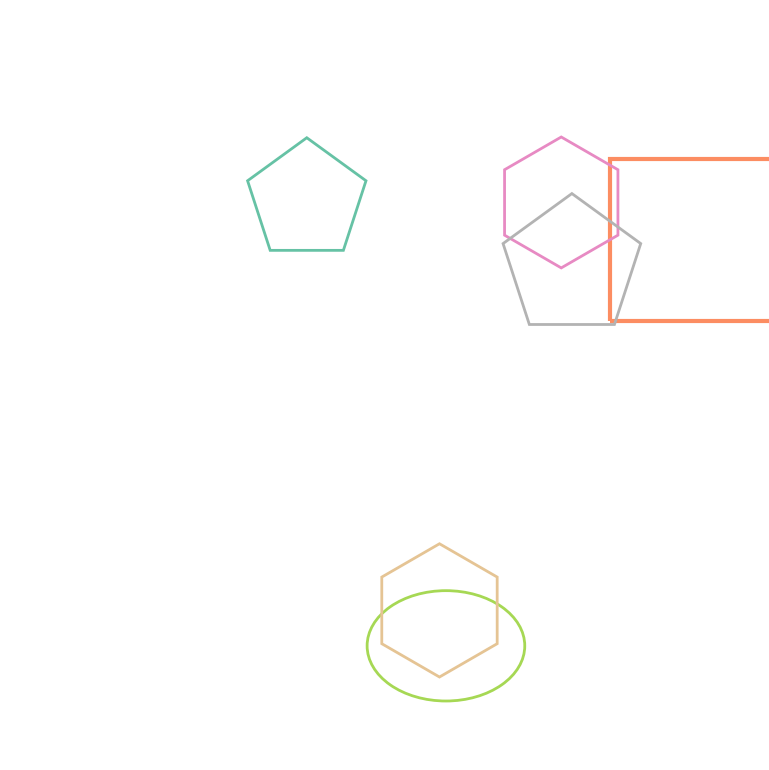[{"shape": "pentagon", "thickness": 1, "radius": 0.4, "center": [0.398, 0.74]}, {"shape": "square", "thickness": 1.5, "radius": 0.53, "center": [0.897, 0.688]}, {"shape": "hexagon", "thickness": 1, "radius": 0.43, "center": [0.729, 0.737]}, {"shape": "oval", "thickness": 1, "radius": 0.51, "center": [0.579, 0.161]}, {"shape": "hexagon", "thickness": 1, "radius": 0.43, "center": [0.571, 0.207]}, {"shape": "pentagon", "thickness": 1, "radius": 0.47, "center": [0.743, 0.655]}]